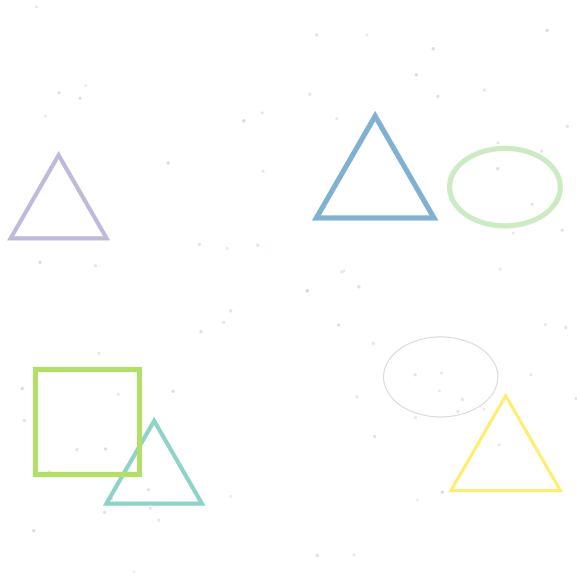[{"shape": "triangle", "thickness": 2, "radius": 0.48, "center": [0.267, 0.175]}, {"shape": "triangle", "thickness": 2, "radius": 0.48, "center": [0.102, 0.634]}, {"shape": "triangle", "thickness": 2.5, "radius": 0.59, "center": [0.65, 0.681]}, {"shape": "square", "thickness": 2.5, "radius": 0.45, "center": [0.151, 0.269]}, {"shape": "oval", "thickness": 0.5, "radius": 0.49, "center": [0.763, 0.346]}, {"shape": "oval", "thickness": 2.5, "radius": 0.48, "center": [0.874, 0.675]}, {"shape": "triangle", "thickness": 1.5, "radius": 0.55, "center": [0.876, 0.204]}]